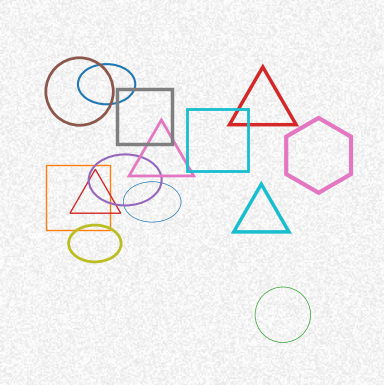[{"shape": "oval", "thickness": 1.5, "radius": 0.37, "center": [0.277, 0.781]}, {"shape": "oval", "thickness": 0.5, "radius": 0.37, "center": [0.395, 0.476]}, {"shape": "square", "thickness": 1, "radius": 0.42, "center": [0.204, 0.487]}, {"shape": "circle", "thickness": 0.5, "radius": 0.36, "center": [0.735, 0.182]}, {"shape": "triangle", "thickness": 1, "radius": 0.38, "center": [0.248, 0.484]}, {"shape": "triangle", "thickness": 2.5, "radius": 0.5, "center": [0.683, 0.726]}, {"shape": "oval", "thickness": 1.5, "radius": 0.47, "center": [0.325, 0.533]}, {"shape": "circle", "thickness": 2, "radius": 0.44, "center": [0.207, 0.762]}, {"shape": "hexagon", "thickness": 3, "radius": 0.49, "center": [0.828, 0.596]}, {"shape": "triangle", "thickness": 2, "radius": 0.48, "center": [0.419, 0.591]}, {"shape": "square", "thickness": 2.5, "radius": 0.35, "center": [0.375, 0.697]}, {"shape": "oval", "thickness": 2, "radius": 0.34, "center": [0.246, 0.368]}, {"shape": "square", "thickness": 2, "radius": 0.4, "center": [0.565, 0.636]}, {"shape": "triangle", "thickness": 2.5, "radius": 0.41, "center": [0.679, 0.439]}]